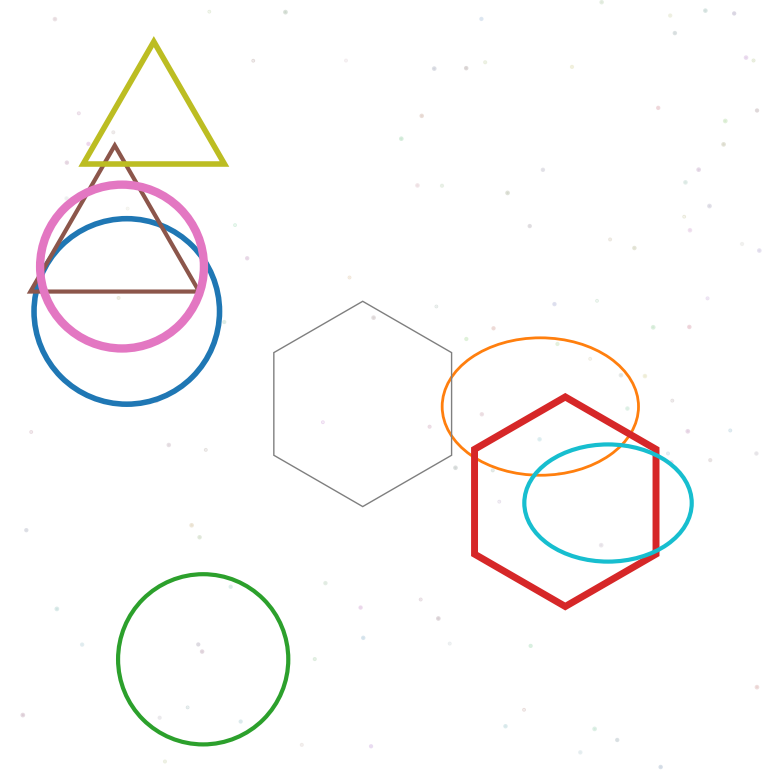[{"shape": "circle", "thickness": 2, "radius": 0.6, "center": [0.165, 0.596]}, {"shape": "oval", "thickness": 1, "radius": 0.64, "center": [0.702, 0.472]}, {"shape": "circle", "thickness": 1.5, "radius": 0.55, "center": [0.264, 0.144]}, {"shape": "hexagon", "thickness": 2.5, "radius": 0.68, "center": [0.734, 0.348]}, {"shape": "triangle", "thickness": 1.5, "radius": 0.63, "center": [0.149, 0.685]}, {"shape": "circle", "thickness": 3, "radius": 0.53, "center": [0.158, 0.654]}, {"shape": "hexagon", "thickness": 0.5, "radius": 0.67, "center": [0.471, 0.475]}, {"shape": "triangle", "thickness": 2, "radius": 0.53, "center": [0.2, 0.84]}, {"shape": "oval", "thickness": 1.5, "radius": 0.54, "center": [0.79, 0.347]}]